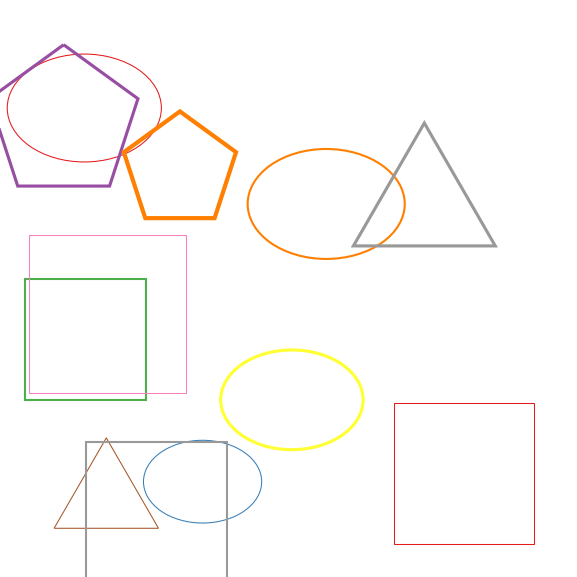[{"shape": "oval", "thickness": 0.5, "radius": 0.67, "center": [0.146, 0.812]}, {"shape": "square", "thickness": 0.5, "radius": 0.61, "center": [0.803, 0.179]}, {"shape": "oval", "thickness": 0.5, "radius": 0.51, "center": [0.351, 0.165]}, {"shape": "square", "thickness": 1, "radius": 0.52, "center": [0.148, 0.411]}, {"shape": "pentagon", "thickness": 1.5, "radius": 0.68, "center": [0.11, 0.786]}, {"shape": "oval", "thickness": 1, "radius": 0.68, "center": [0.565, 0.646]}, {"shape": "pentagon", "thickness": 2, "radius": 0.51, "center": [0.312, 0.704]}, {"shape": "oval", "thickness": 1.5, "radius": 0.62, "center": [0.505, 0.307]}, {"shape": "triangle", "thickness": 0.5, "radius": 0.52, "center": [0.184, 0.137]}, {"shape": "square", "thickness": 0.5, "radius": 0.68, "center": [0.186, 0.455]}, {"shape": "square", "thickness": 1, "radius": 0.61, "center": [0.271, 0.111]}, {"shape": "triangle", "thickness": 1.5, "radius": 0.71, "center": [0.735, 0.644]}]